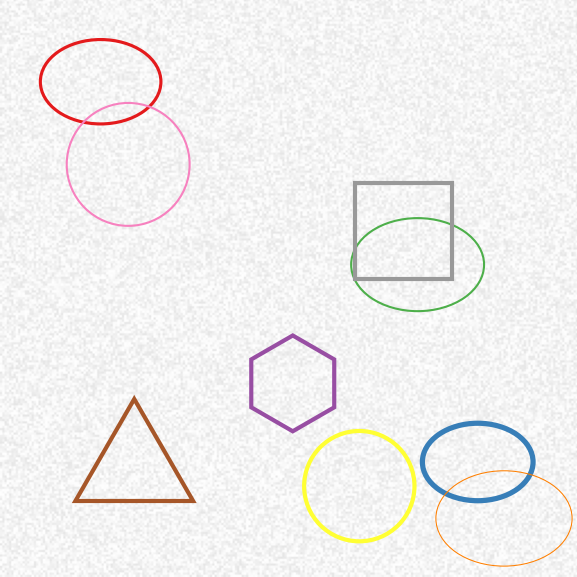[{"shape": "oval", "thickness": 1.5, "radius": 0.52, "center": [0.174, 0.858]}, {"shape": "oval", "thickness": 2.5, "radius": 0.48, "center": [0.827, 0.199]}, {"shape": "oval", "thickness": 1, "radius": 0.58, "center": [0.723, 0.541]}, {"shape": "hexagon", "thickness": 2, "radius": 0.41, "center": [0.507, 0.335]}, {"shape": "oval", "thickness": 0.5, "radius": 0.59, "center": [0.873, 0.101]}, {"shape": "circle", "thickness": 2, "radius": 0.48, "center": [0.622, 0.157]}, {"shape": "triangle", "thickness": 2, "radius": 0.59, "center": [0.232, 0.19]}, {"shape": "circle", "thickness": 1, "radius": 0.53, "center": [0.222, 0.714]}, {"shape": "square", "thickness": 2, "radius": 0.42, "center": [0.698, 0.599]}]